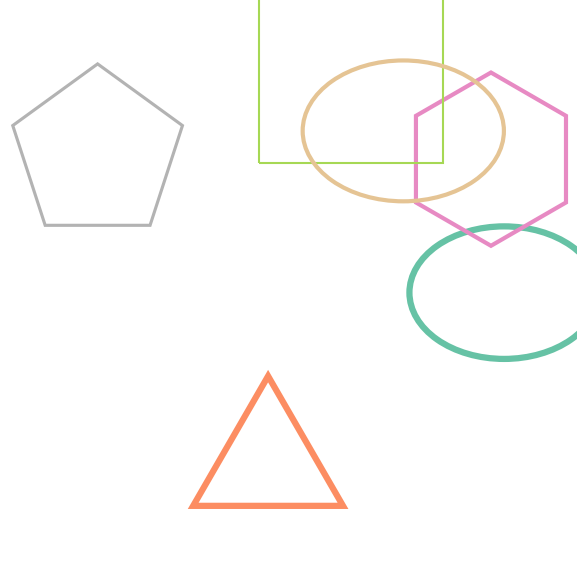[{"shape": "oval", "thickness": 3, "radius": 0.82, "center": [0.873, 0.492]}, {"shape": "triangle", "thickness": 3, "radius": 0.75, "center": [0.464, 0.198]}, {"shape": "hexagon", "thickness": 2, "radius": 0.75, "center": [0.85, 0.724]}, {"shape": "square", "thickness": 1, "radius": 0.8, "center": [0.608, 0.876]}, {"shape": "oval", "thickness": 2, "radius": 0.87, "center": [0.698, 0.772]}, {"shape": "pentagon", "thickness": 1.5, "radius": 0.77, "center": [0.169, 0.734]}]